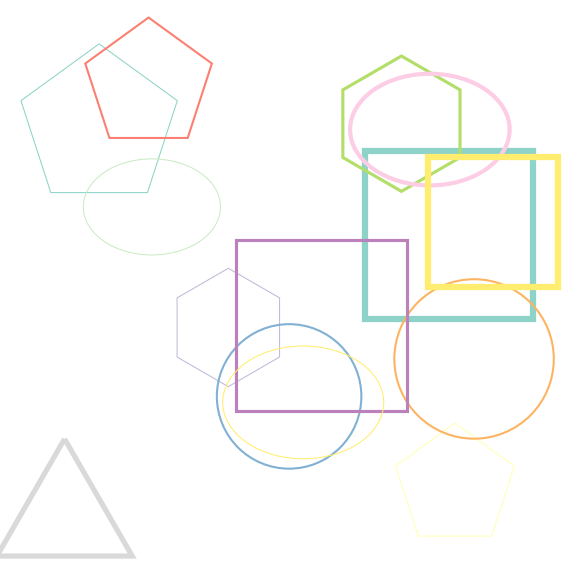[{"shape": "square", "thickness": 3, "radius": 0.73, "center": [0.777, 0.592]}, {"shape": "pentagon", "thickness": 0.5, "radius": 0.71, "center": [0.172, 0.781]}, {"shape": "pentagon", "thickness": 0.5, "radius": 0.54, "center": [0.788, 0.158]}, {"shape": "hexagon", "thickness": 0.5, "radius": 0.51, "center": [0.395, 0.432]}, {"shape": "pentagon", "thickness": 1, "radius": 0.58, "center": [0.257, 0.854]}, {"shape": "circle", "thickness": 1, "radius": 0.63, "center": [0.501, 0.313]}, {"shape": "circle", "thickness": 1, "radius": 0.69, "center": [0.821, 0.378]}, {"shape": "hexagon", "thickness": 1.5, "radius": 0.59, "center": [0.695, 0.785]}, {"shape": "oval", "thickness": 2, "radius": 0.69, "center": [0.744, 0.775]}, {"shape": "triangle", "thickness": 2.5, "radius": 0.68, "center": [0.112, 0.104]}, {"shape": "square", "thickness": 1.5, "radius": 0.74, "center": [0.557, 0.435]}, {"shape": "oval", "thickness": 0.5, "radius": 0.59, "center": [0.263, 0.641]}, {"shape": "oval", "thickness": 0.5, "radius": 0.7, "center": [0.525, 0.302]}, {"shape": "square", "thickness": 3, "radius": 0.56, "center": [0.854, 0.614]}]